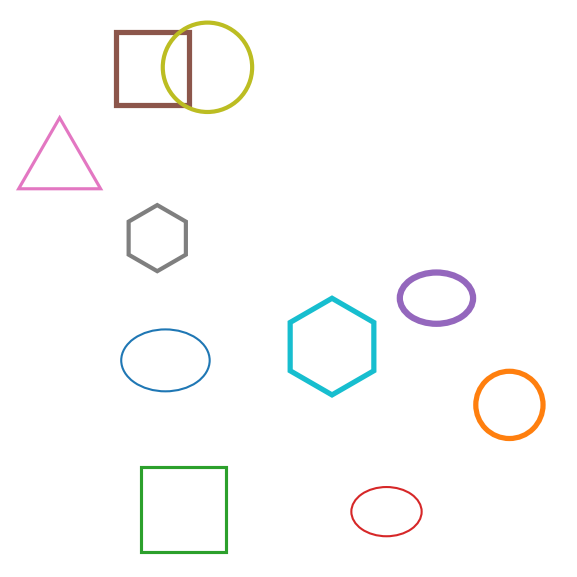[{"shape": "oval", "thickness": 1, "radius": 0.38, "center": [0.286, 0.375]}, {"shape": "circle", "thickness": 2.5, "radius": 0.29, "center": [0.882, 0.298]}, {"shape": "square", "thickness": 1.5, "radius": 0.37, "center": [0.318, 0.118]}, {"shape": "oval", "thickness": 1, "radius": 0.3, "center": [0.669, 0.113]}, {"shape": "oval", "thickness": 3, "radius": 0.32, "center": [0.756, 0.483]}, {"shape": "square", "thickness": 2.5, "radius": 0.31, "center": [0.264, 0.881]}, {"shape": "triangle", "thickness": 1.5, "radius": 0.41, "center": [0.103, 0.713]}, {"shape": "hexagon", "thickness": 2, "radius": 0.29, "center": [0.272, 0.587]}, {"shape": "circle", "thickness": 2, "radius": 0.39, "center": [0.359, 0.883]}, {"shape": "hexagon", "thickness": 2.5, "radius": 0.42, "center": [0.575, 0.399]}]